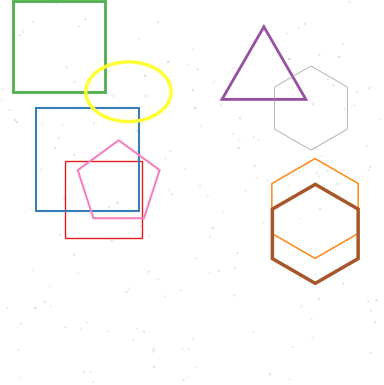[{"shape": "square", "thickness": 1, "radius": 0.5, "center": [0.269, 0.483]}, {"shape": "square", "thickness": 1.5, "radius": 0.67, "center": [0.228, 0.586]}, {"shape": "square", "thickness": 2, "radius": 0.6, "center": [0.154, 0.879]}, {"shape": "triangle", "thickness": 2, "radius": 0.63, "center": [0.685, 0.805]}, {"shape": "hexagon", "thickness": 1, "radius": 0.65, "center": [0.818, 0.458]}, {"shape": "oval", "thickness": 2.5, "radius": 0.55, "center": [0.334, 0.762]}, {"shape": "hexagon", "thickness": 2.5, "radius": 0.64, "center": [0.819, 0.393]}, {"shape": "pentagon", "thickness": 1.5, "radius": 0.56, "center": [0.308, 0.524]}, {"shape": "hexagon", "thickness": 0.5, "radius": 0.55, "center": [0.808, 0.719]}]